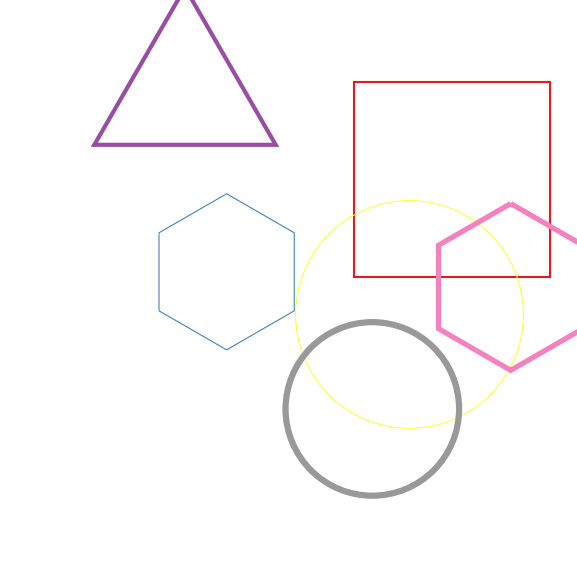[{"shape": "square", "thickness": 1, "radius": 0.85, "center": [0.783, 0.688]}, {"shape": "hexagon", "thickness": 0.5, "radius": 0.68, "center": [0.392, 0.528]}, {"shape": "triangle", "thickness": 2, "radius": 0.91, "center": [0.32, 0.839]}, {"shape": "circle", "thickness": 0.5, "radius": 0.99, "center": [0.709, 0.455]}, {"shape": "hexagon", "thickness": 2.5, "radius": 0.72, "center": [0.884, 0.502]}, {"shape": "circle", "thickness": 3, "radius": 0.75, "center": [0.645, 0.291]}]